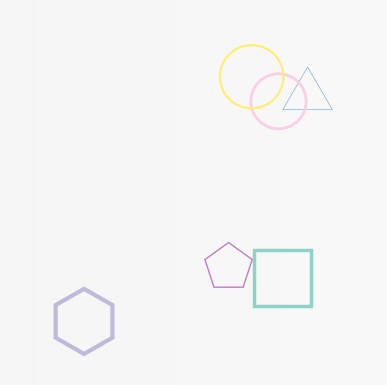[{"shape": "square", "thickness": 2.5, "radius": 0.36, "center": [0.729, 0.277]}, {"shape": "hexagon", "thickness": 3, "radius": 0.42, "center": [0.217, 0.165]}, {"shape": "triangle", "thickness": 0.5, "radius": 0.37, "center": [0.794, 0.752]}, {"shape": "circle", "thickness": 2, "radius": 0.36, "center": [0.719, 0.737]}, {"shape": "pentagon", "thickness": 1, "radius": 0.32, "center": [0.59, 0.306]}, {"shape": "circle", "thickness": 1.5, "radius": 0.41, "center": [0.649, 0.801]}]